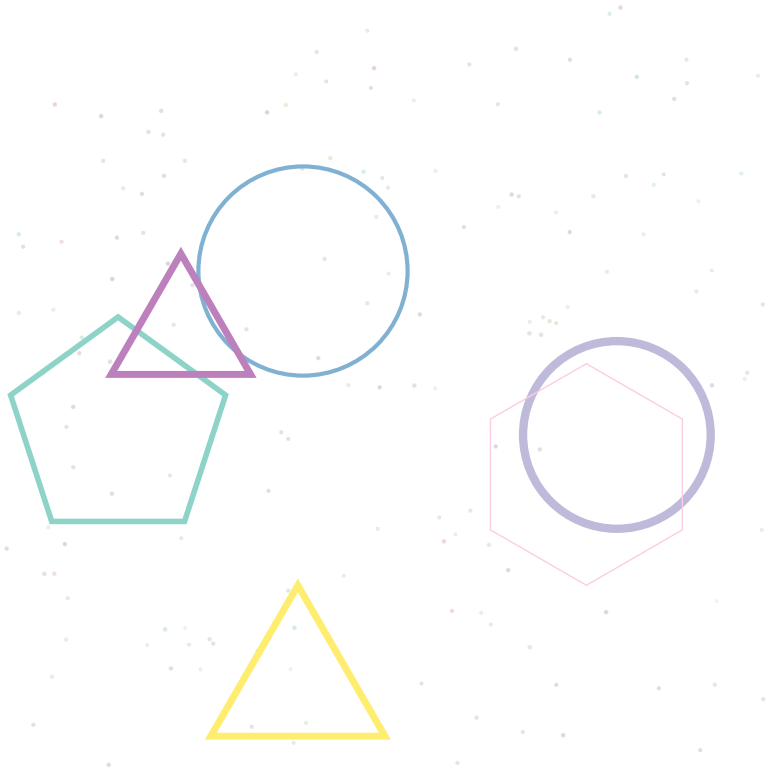[{"shape": "pentagon", "thickness": 2, "radius": 0.73, "center": [0.153, 0.442]}, {"shape": "circle", "thickness": 3, "radius": 0.61, "center": [0.801, 0.435]}, {"shape": "circle", "thickness": 1.5, "radius": 0.68, "center": [0.394, 0.648]}, {"shape": "hexagon", "thickness": 0.5, "radius": 0.72, "center": [0.762, 0.384]}, {"shape": "triangle", "thickness": 2.5, "radius": 0.52, "center": [0.235, 0.566]}, {"shape": "triangle", "thickness": 2.5, "radius": 0.65, "center": [0.387, 0.109]}]